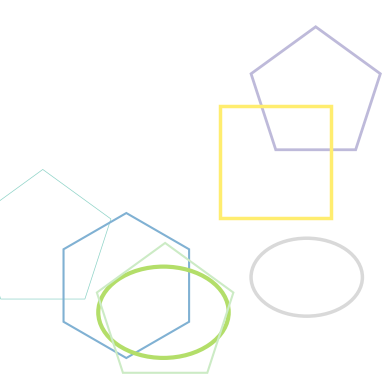[{"shape": "pentagon", "thickness": 0.5, "radius": 0.93, "center": [0.111, 0.374]}, {"shape": "pentagon", "thickness": 2, "radius": 0.88, "center": [0.82, 0.754]}, {"shape": "hexagon", "thickness": 1.5, "radius": 0.94, "center": [0.328, 0.258]}, {"shape": "oval", "thickness": 3, "radius": 0.85, "center": [0.425, 0.189]}, {"shape": "oval", "thickness": 2.5, "radius": 0.72, "center": [0.797, 0.28]}, {"shape": "pentagon", "thickness": 1.5, "radius": 0.93, "center": [0.429, 0.183]}, {"shape": "square", "thickness": 2.5, "radius": 0.72, "center": [0.715, 0.579]}]